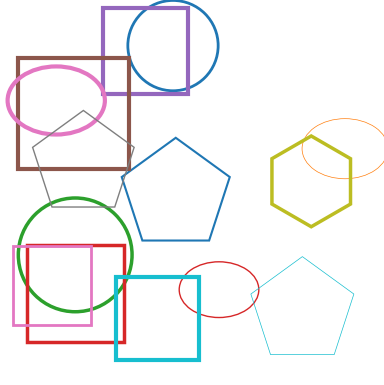[{"shape": "circle", "thickness": 2, "radius": 0.59, "center": [0.449, 0.882]}, {"shape": "pentagon", "thickness": 1.5, "radius": 0.74, "center": [0.457, 0.495]}, {"shape": "oval", "thickness": 0.5, "radius": 0.56, "center": [0.896, 0.614]}, {"shape": "circle", "thickness": 2.5, "radius": 0.74, "center": [0.195, 0.338]}, {"shape": "square", "thickness": 2.5, "radius": 0.63, "center": [0.196, 0.237]}, {"shape": "oval", "thickness": 1, "radius": 0.52, "center": [0.569, 0.248]}, {"shape": "square", "thickness": 3, "radius": 0.56, "center": [0.378, 0.867]}, {"shape": "square", "thickness": 3, "radius": 0.72, "center": [0.192, 0.704]}, {"shape": "oval", "thickness": 3, "radius": 0.63, "center": [0.146, 0.739]}, {"shape": "square", "thickness": 2, "radius": 0.51, "center": [0.135, 0.259]}, {"shape": "pentagon", "thickness": 1, "radius": 0.69, "center": [0.217, 0.574]}, {"shape": "hexagon", "thickness": 2.5, "radius": 0.59, "center": [0.808, 0.529]}, {"shape": "pentagon", "thickness": 0.5, "radius": 0.7, "center": [0.785, 0.193]}, {"shape": "square", "thickness": 3, "radius": 0.54, "center": [0.409, 0.173]}]